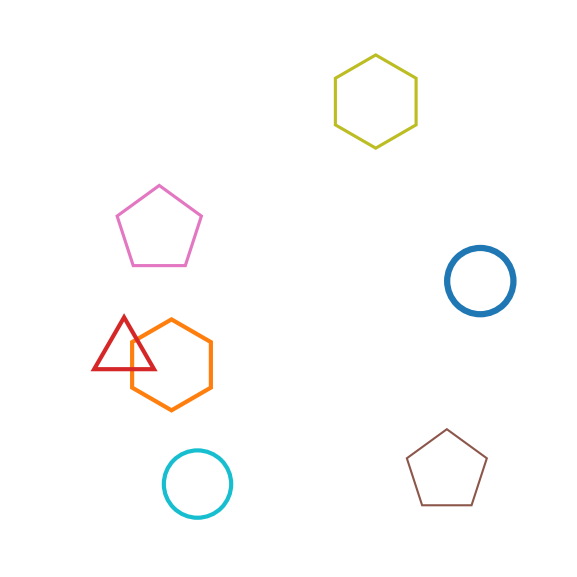[{"shape": "circle", "thickness": 3, "radius": 0.29, "center": [0.832, 0.512]}, {"shape": "hexagon", "thickness": 2, "radius": 0.39, "center": [0.297, 0.367]}, {"shape": "triangle", "thickness": 2, "radius": 0.3, "center": [0.215, 0.39]}, {"shape": "pentagon", "thickness": 1, "radius": 0.36, "center": [0.774, 0.183]}, {"shape": "pentagon", "thickness": 1.5, "radius": 0.38, "center": [0.276, 0.601]}, {"shape": "hexagon", "thickness": 1.5, "radius": 0.4, "center": [0.651, 0.823]}, {"shape": "circle", "thickness": 2, "radius": 0.29, "center": [0.342, 0.161]}]